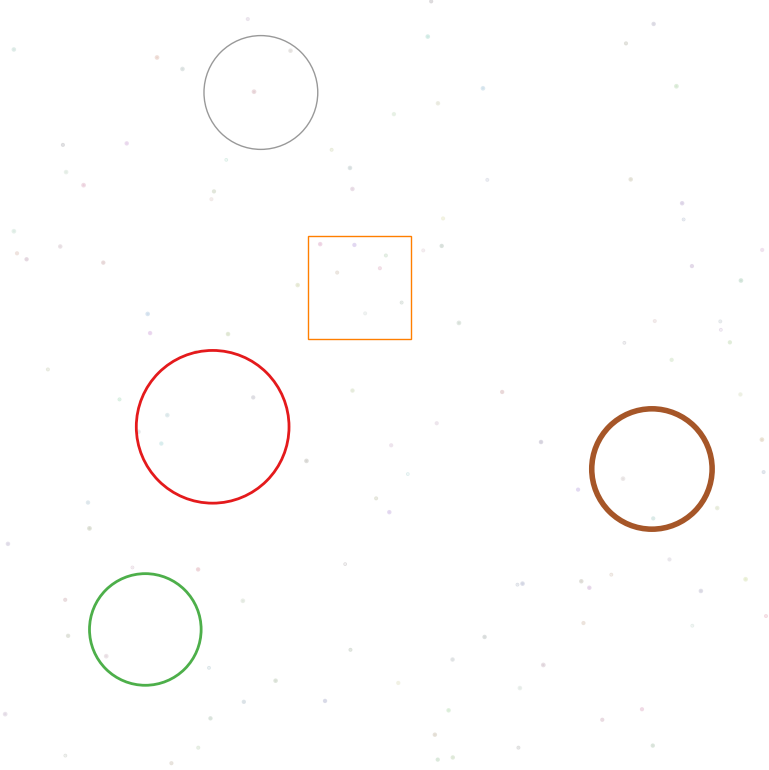[{"shape": "circle", "thickness": 1, "radius": 0.5, "center": [0.276, 0.446]}, {"shape": "circle", "thickness": 1, "radius": 0.36, "center": [0.189, 0.183]}, {"shape": "square", "thickness": 0.5, "radius": 0.33, "center": [0.467, 0.627]}, {"shape": "circle", "thickness": 2, "radius": 0.39, "center": [0.847, 0.391]}, {"shape": "circle", "thickness": 0.5, "radius": 0.37, "center": [0.339, 0.88]}]